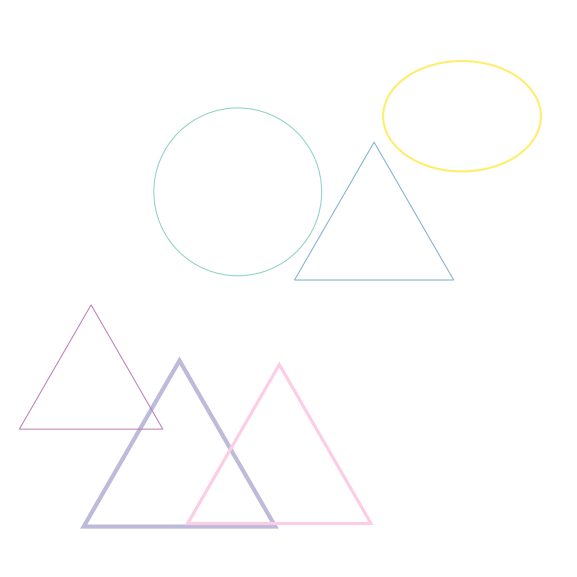[{"shape": "circle", "thickness": 0.5, "radius": 0.73, "center": [0.412, 0.667]}, {"shape": "triangle", "thickness": 2, "radius": 0.96, "center": [0.311, 0.183]}, {"shape": "triangle", "thickness": 0.5, "radius": 0.8, "center": [0.648, 0.594]}, {"shape": "triangle", "thickness": 1.5, "radius": 0.92, "center": [0.484, 0.184]}, {"shape": "triangle", "thickness": 0.5, "radius": 0.72, "center": [0.158, 0.328]}, {"shape": "oval", "thickness": 1, "radius": 0.68, "center": [0.8, 0.798]}]